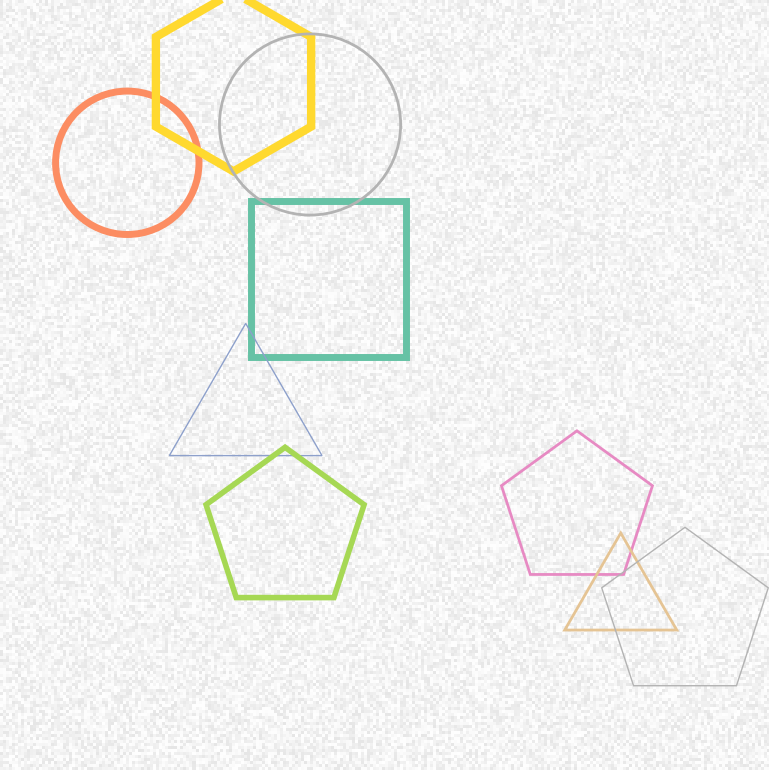[{"shape": "square", "thickness": 2.5, "radius": 0.5, "center": [0.426, 0.638]}, {"shape": "circle", "thickness": 2.5, "radius": 0.47, "center": [0.165, 0.789]}, {"shape": "triangle", "thickness": 0.5, "radius": 0.57, "center": [0.319, 0.466]}, {"shape": "pentagon", "thickness": 1, "radius": 0.52, "center": [0.749, 0.337]}, {"shape": "pentagon", "thickness": 2, "radius": 0.54, "center": [0.37, 0.311]}, {"shape": "hexagon", "thickness": 3, "radius": 0.58, "center": [0.303, 0.894]}, {"shape": "triangle", "thickness": 1, "radius": 0.42, "center": [0.806, 0.224]}, {"shape": "circle", "thickness": 1, "radius": 0.59, "center": [0.403, 0.838]}, {"shape": "pentagon", "thickness": 0.5, "radius": 0.57, "center": [0.89, 0.201]}]